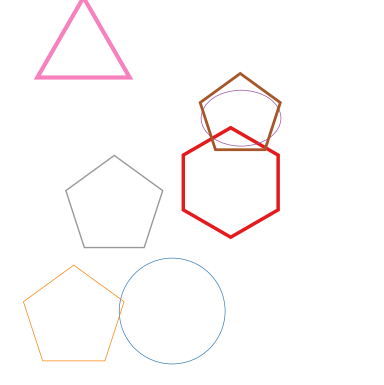[{"shape": "hexagon", "thickness": 2.5, "radius": 0.71, "center": [0.599, 0.526]}, {"shape": "circle", "thickness": 0.5, "radius": 0.69, "center": [0.447, 0.192]}, {"shape": "oval", "thickness": 0.5, "radius": 0.52, "center": [0.626, 0.693]}, {"shape": "pentagon", "thickness": 0.5, "radius": 0.69, "center": [0.192, 0.174]}, {"shape": "pentagon", "thickness": 2, "radius": 0.55, "center": [0.624, 0.7]}, {"shape": "triangle", "thickness": 3, "radius": 0.69, "center": [0.217, 0.868]}, {"shape": "pentagon", "thickness": 1, "radius": 0.66, "center": [0.297, 0.464]}]